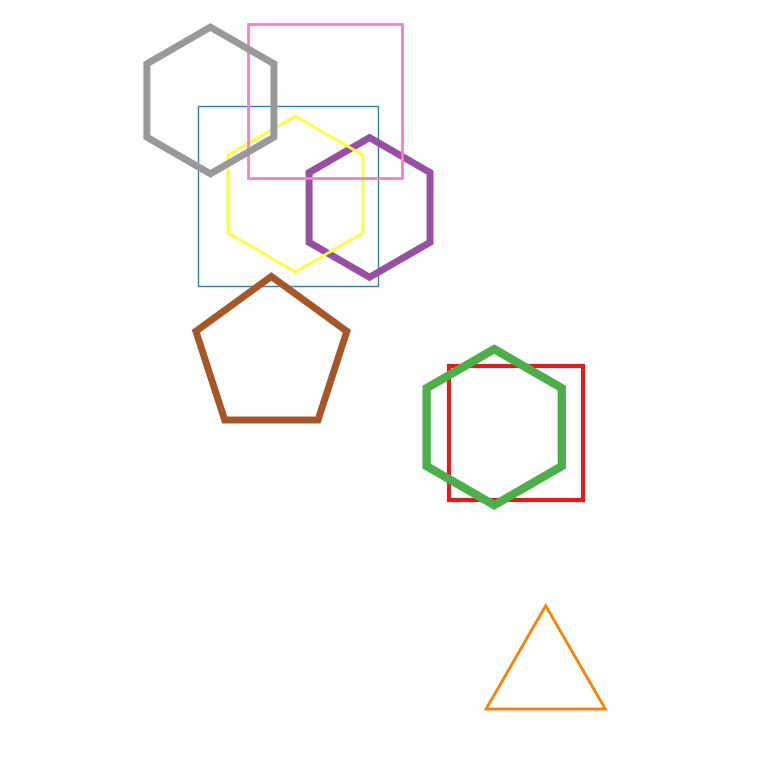[{"shape": "square", "thickness": 1.5, "radius": 0.43, "center": [0.67, 0.438]}, {"shape": "square", "thickness": 0.5, "radius": 0.58, "center": [0.374, 0.746]}, {"shape": "hexagon", "thickness": 3, "radius": 0.51, "center": [0.642, 0.445]}, {"shape": "hexagon", "thickness": 2.5, "radius": 0.45, "center": [0.48, 0.731]}, {"shape": "triangle", "thickness": 1, "radius": 0.45, "center": [0.709, 0.124]}, {"shape": "hexagon", "thickness": 1, "radius": 0.51, "center": [0.384, 0.748]}, {"shape": "pentagon", "thickness": 2.5, "radius": 0.52, "center": [0.352, 0.538]}, {"shape": "square", "thickness": 1, "radius": 0.5, "center": [0.422, 0.869]}, {"shape": "hexagon", "thickness": 2.5, "radius": 0.48, "center": [0.273, 0.87]}]